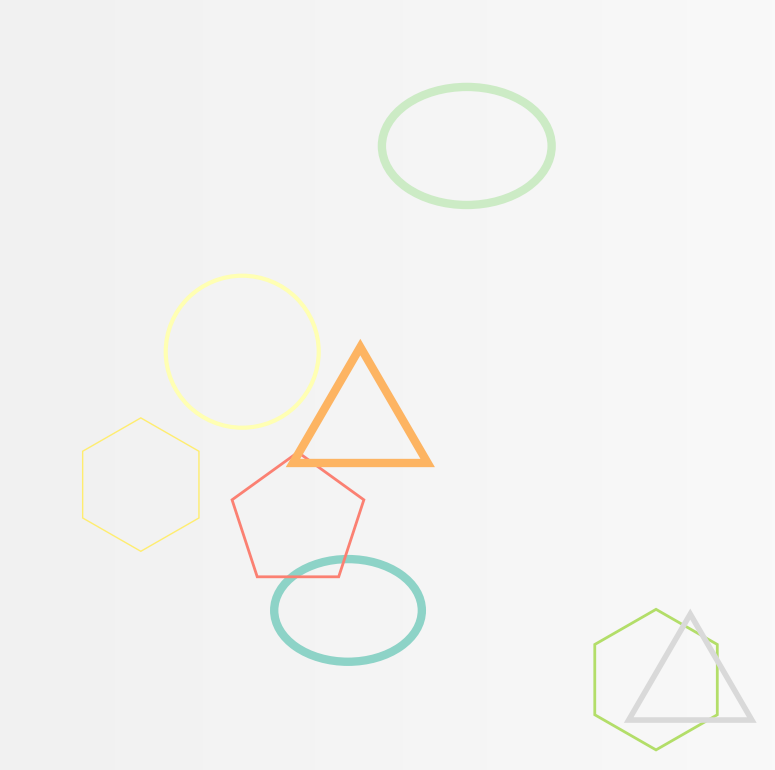[{"shape": "oval", "thickness": 3, "radius": 0.48, "center": [0.449, 0.207]}, {"shape": "circle", "thickness": 1.5, "radius": 0.49, "center": [0.313, 0.543]}, {"shape": "pentagon", "thickness": 1, "radius": 0.45, "center": [0.384, 0.323]}, {"shape": "triangle", "thickness": 3, "radius": 0.5, "center": [0.465, 0.449]}, {"shape": "hexagon", "thickness": 1, "radius": 0.46, "center": [0.846, 0.117]}, {"shape": "triangle", "thickness": 2, "radius": 0.46, "center": [0.891, 0.111]}, {"shape": "oval", "thickness": 3, "radius": 0.55, "center": [0.602, 0.81]}, {"shape": "hexagon", "thickness": 0.5, "radius": 0.43, "center": [0.182, 0.371]}]